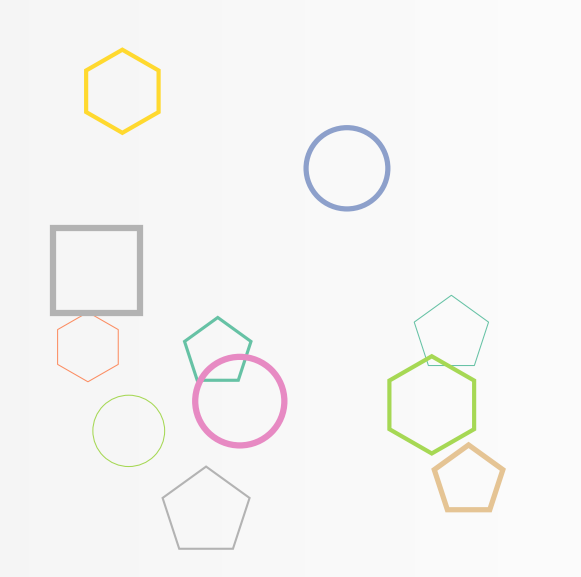[{"shape": "pentagon", "thickness": 1.5, "radius": 0.3, "center": [0.375, 0.389]}, {"shape": "pentagon", "thickness": 0.5, "radius": 0.34, "center": [0.777, 0.421]}, {"shape": "hexagon", "thickness": 0.5, "radius": 0.3, "center": [0.151, 0.398]}, {"shape": "circle", "thickness": 2.5, "radius": 0.35, "center": [0.597, 0.708]}, {"shape": "circle", "thickness": 3, "radius": 0.38, "center": [0.413, 0.305]}, {"shape": "circle", "thickness": 0.5, "radius": 0.31, "center": [0.222, 0.253]}, {"shape": "hexagon", "thickness": 2, "radius": 0.42, "center": [0.743, 0.298]}, {"shape": "hexagon", "thickness": 2, "radius": 0.36, "center": [0.211, 0.841]}, {"shape": "pentagon", "thickness": 2.5, "radius": 0.31, "center": [0.806, 0.167]}, {"shape": "pentagon", "thickness": 1, "radius": 0.39, "center": [0.355, 0.113]}, {"shape": "square", "thickness": 3, "radius": 0.37, "center": [0.166, 0.531]}]